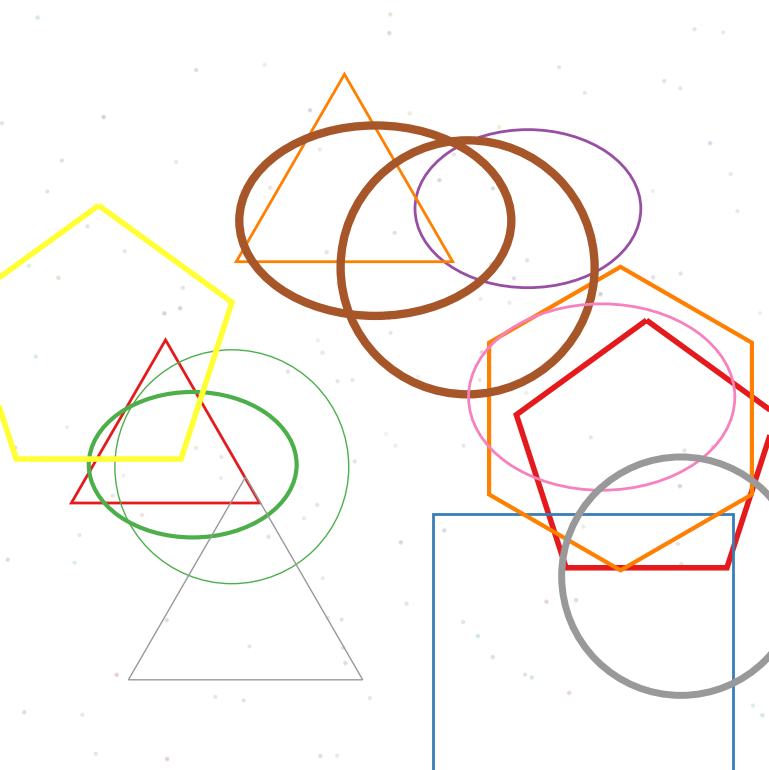[{"shape": "pentagon", "thickness": 2, "radius": 0.89, "center": [0.84, 0.406]}, {"shape": "triangle", "thickness": 1, "radius": 0.71, "center": [0.215, 0.417]}, {"shape": "square", "thickness": 1, "radius": 0.97, "center": [0.757, 0.138]}, {"shape": "circle", "thickness": 0.5, "radius": 0.76, "center": [0.301, 0.394]}, {"shape": "oval", "thickness": 1.5, "radius": 0.67, "center": [0.25, 0.396]}, {"shape": "oval", "thickness": 1, "radius": 0.73, "center": [0.686, 0.729]}, {"shape": "triangle", "thickness": 1, "radius": 0.81, "center": [0.447, 0.741]}, {"shape": "hexagon", "thickness": 1.5, "radius": 0.99, "center": [0.806, 0.456]}, {"shape": "pentagon", "thickness": 2, "radius": 0.91, "center": [0.128, 0.551]}, {"shape": "oval", "thickness": 3, "radius": 0.88, "center": [0.487, 0.713]}, {"shape": "circle", "thickness": 3, "radius": 0.82, "center": [0.607, 0.653]}, {"shape": "oval", "thickness": 1, "radius": 0.86, "center": [0.781, 0.484]}, {"shape": "circle", "thickness": 2.5, "radius": 0.77, "center": [0.884, 0.252]}, {"shape": "triangle", "thickness": 0.5, "radius": 0.88, "center": [0.319, 0.205]}]